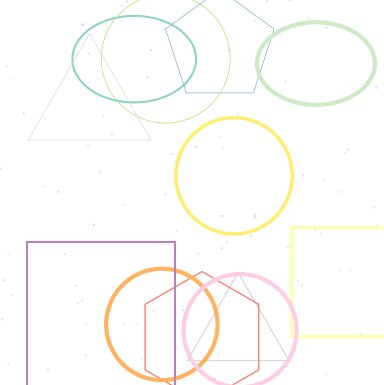[{"shape": "oval", "thickness": 1.5, "radius": 0.8, "center": [0.349, 0.846]}, {"shape": "square", "thickness": 2.5, "radius": 0.71, "center": [0.899, 0.269]}, {"shape": "triangle", "thickness": 0.5, "radius": 0.76, "center": [0.618, 0.139]}, {"shape": "hexagon", "thickness": 1, "radius": 0.85, "center": [0.524, 0.124]}, {"shape": "pentagon", "thickness": 0.5, "radius": 0.74, "center": [0.571, 0.879]}, {"shape": "circle", "thickness": 3, "radius": 0.72, "center": [0.42, 0.157]}, {"shape": "circle", "thickness": 0.5, "radius": 0.84, "center": [0.43, 0.848]}, {"shape": "circle", "thickness": 3, "radius": 0.73, "center": [0.624, 0.141]}, {"shape": "triangle", "thickness": 0.5, "radius": 0.92, "center": [0.233, 0.728]}, {"shape": "square", "thickness": 1.5, "radius": 0.96, "center": [0.263, 0.18]}, {"shape": "oval", "thickness": 3, "radius": 0.77, "center": [0.821, 0.835]}, {"shape": "circle", "thickness": 2.5, "radius": 0.76, "center": [0.608, 0.543]}]